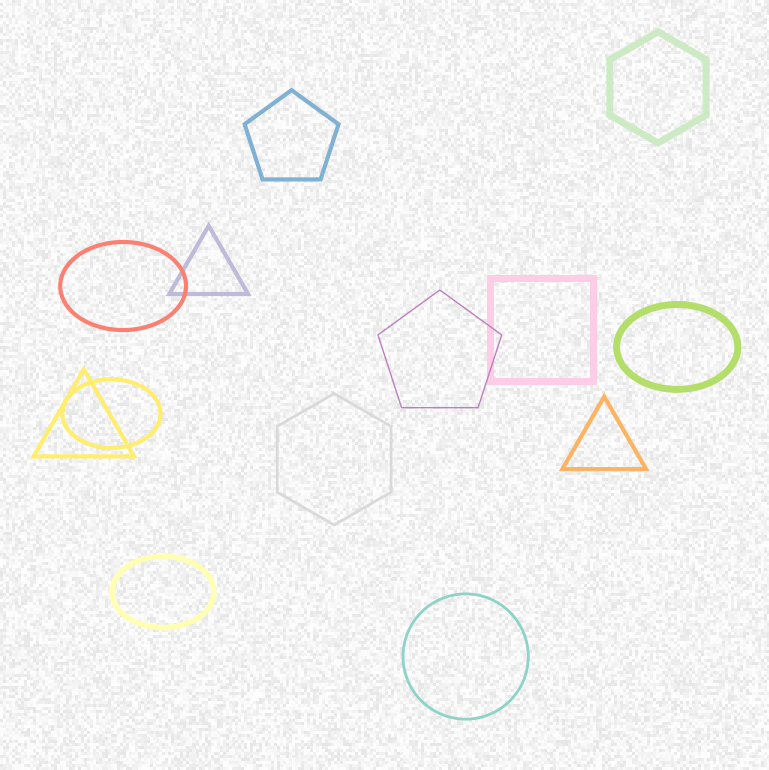[{"shape": "circle", "thickness": 1, "radius": 0.41, "center": [0.605, 0.147]}, {"shape": "oval", "thickness": 2, "radius": 0.33, "center": [0.212, 0.231]}, {"shape": "triangle", "thickness": 1.5, "radius": 0.3, "center": [0.271, 0.648]}, {"shape": "oval", "thickness": 1.5, "radius": 0.41, "center": [0.16, 0.629]}, {"shape": "pentagon", "thickness": 1.5, "radius": 0.32, "center": [0.379, 0.819]}, {"shape": "triangle", "thickness": 1.5, "radius": 0.31, "center": [0.785, 0.422]}, {"shape": "oval", "thickness": 2.5, "radius": 0.39, "center": [0.88, 0.549]}, {"shape": "square", "thickness": 2.5, "radius": 0.34, "center": [0.703, 0.572]}, {"shape": "hexagon", "thickness": 1, "radius": 0.43, "center": [0.434, 0.404]}, {"shape": "pentagon", "thickness": 0.5, "radius": 0.42, "center": [0.571, 0.539]}, {"shape": "hexagon", "thickness": 2.5, "radius": 0.36, "center": [0.855, 0.886]}, {"shape": "oval", "thickness": 1.5, "radius": 0.32, "center": [0.145, 0.463]}, {"shape": "triangle", "thickness": 1.5, "radius": 0.38, "center": [0.109, 0.445]}]